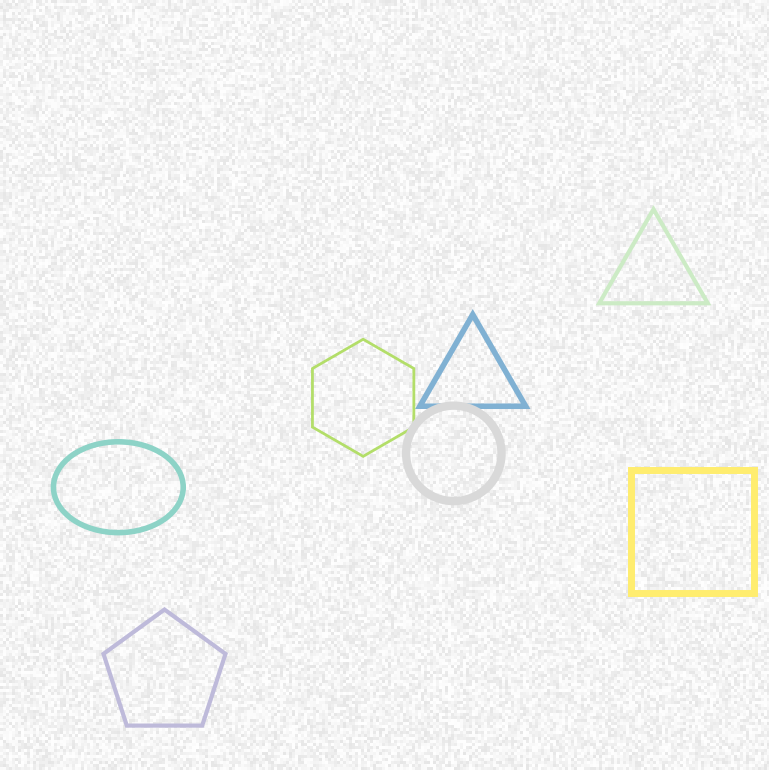[{"shape": "oval", "thickness": 2, "radius": 0.42, "center": [0.154, 0.367]}, {"shape": "pentagon", "thickness": 1.5, "radius": 0.42, "center": [0.214, 0.125]}, {"shape": "triangle", "thickness": 2, "radius": 0.4, "center": [0.614, 0.512]}, {"shape": "hexagon", "thickness": 1, "radius": 0.38, "center": [0.472, 0.483]}, {"shape": "circle", "thickness": 3, "radius": 0.31, "center": [0.589, 0.411]}, {"shape": "triangle", "thickness": 1.5, "radius": 0.41, "center": [0.849, 0.647]}, {"shape": "square", "thickness": 2.5, "radius": 0.4, "center": [0.899, 0.31]}]